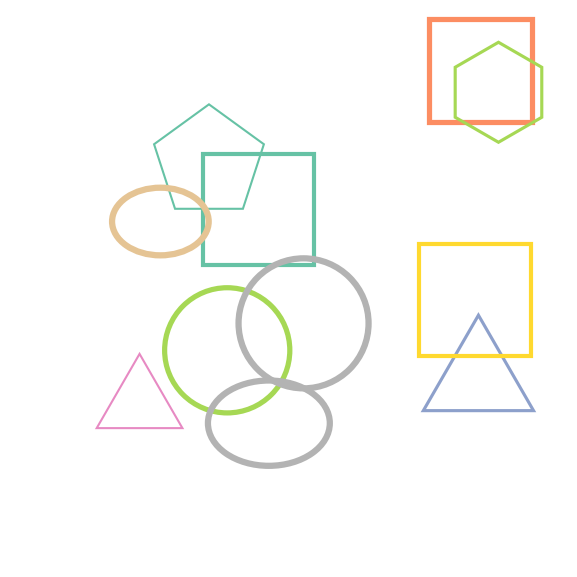[{"shape": "pentagon", "thickness": 1, "radius": 0.5, "center": [0.362, 0.718]}, {"shape": "square", "thickness": 2, "radius": 0.48, "center": [0.447, 0.636]}, {"shape": "square", "thickness": 2.5, "radius": 0.45, "center": [0.832, 0.877]}, {"shape": "triangle", "thickness": 1.5, "radius": 0.55, "center": [0.828, 0.343]}, {"shape": "triangle", "thickness": 1, "radius": 0.43, "center": [0.242, 0.301]}, {"shape": "hexagon", "thickness": 1.5, "radius": 0.43, "center": [0.863, 0.839]}, {"shape": "circle", "thickness": 2.5, "radius": 0.54, "center": [0.393, 0.393]}, {"shape": "square", "thickness": 2, "radius": 0.49, "center": [0.823, 0.48]}, {"shape": "oval", "thickness": 3, "radius": 0.42, "center": [0.278, 0.616]}, {"shape": "circle", "thickness": 3, "radius": 0.56, "center": [0.526, 0.439]}, {"shape": "oval", "thickness": 3, "radius": 0.53, "center": [0.466, 0.266]}]